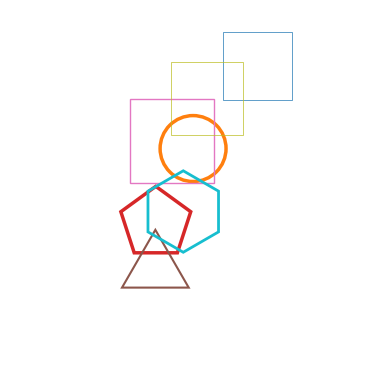[{"shape": "square", "thickness": 0.5, "radius": 0.44, "center": [0.669, 0.829]}, {"shape": "circle", "thickness": 2.5, "radius": 0.43, "center": [0.501, 0.614]}, {"shape": "pentagon", "thickness": 2.5, "radius": 0.48, "center": [0.405, 0.421]}, {"shape": "triangle", "thickness": 1.5, "radius": 0.5, "center": [0.404, 0.303]}, {"shape": "square", "thickness": 1, "radius": 0.55, "center": [0.447, 0.634]}, {"shape": "square", "thickness": 0.5, "radius": 0.47, "center": [0.537, 0.744]}, {"shape": "hexagon", "thickness": 2, "radius": 0.53, "center": [0.476, 0.451]}]